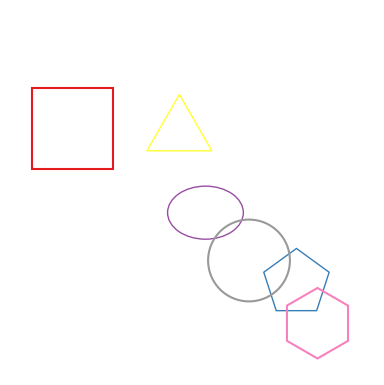[{"shape": "square", "thickness": 1.5, "radius": 0.53, "center": [0.188, 0.666]}, {"shape": "pentagon", "thickness": 1, "radius": 0.45, "center": [0.77, 0.265]}, {"shape": "oval", "thickness": 1, "radius": 0.49, "center": [0.534, 0.448]}, {"shape": "triangle", "thickness": 1, "radius": 0.49, "center": [0.466, 0.657]}, {"shape": "hexagon", "thickness": 1.5, "radius": 0.46, "center": [0.825, 0.16]}, {"shape": "circle", "thickness": 1.5, "radius": 0.53, "center": [0.647, 0.323]}]